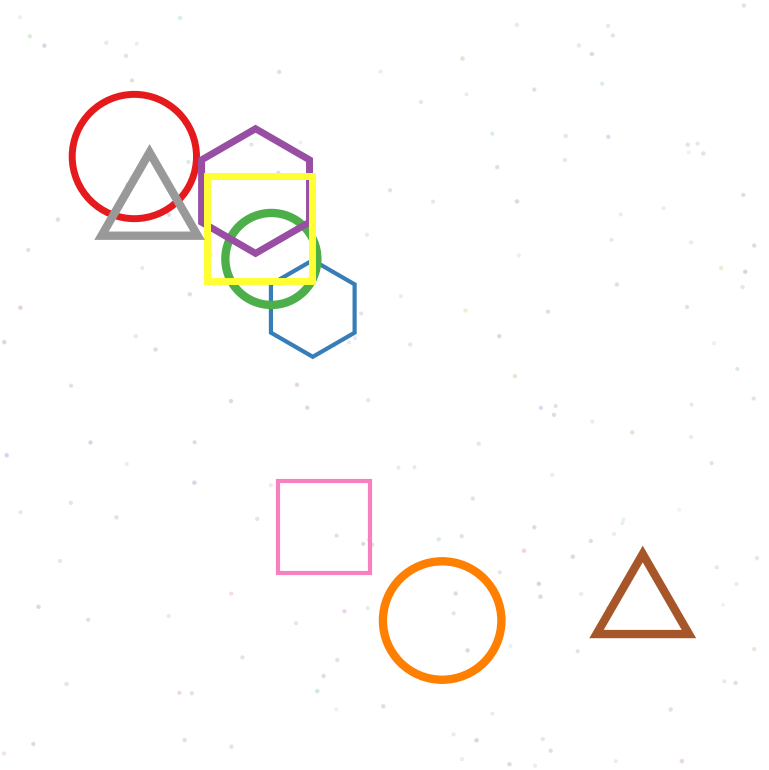[{"shape": "circle", "thickness": 2.5, "radius": 0.4, "center": [0.174, 0.797]}, {"shape": "hexagon", "thickness": 1.5, "radius": 0.31, "center": [0.406, 0.599]}, {"shape": "circle", "thickness": 3, "radius": 0.3, "center": [0.352, 0.664]}, {"shape": "hexagon", "thickness": 2.5, "radius": 0.4, "center": [0.332, 0.752]}, {"shape": "circle", "thickness": 3, "radius": 0.38, "center": [0.574, 0.194]}, {"shape": "square", "thickness": 2.5, "radius": 0.34, "center": [0.337, 0.703]}, {"shape": "triangle", "thickness": 3, "radius": 0.35, "center": [0.835, 0.211]}, {"shape": "square", "thickness": 1.5, "radius": 0.3, "center": [0.421, 0.315]}, {"shape": "triangle", "thickness": 3, "radius": 0.36, "center": [0.194, 0.73]}]